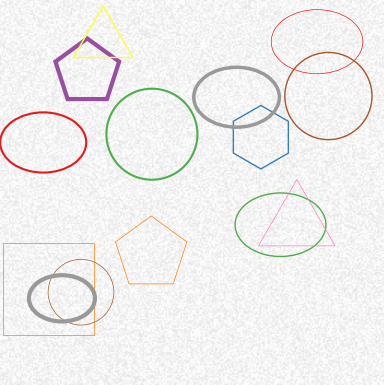[{"shape": "oval", "thickness": 0.5, "radius": 0.59, "center": [0.824, 0.892]}, {"shape": "oval", "thickness": 1.5, "radius": 0.56, "center": [0.112, 0.63]}, {"shape": "hexagon", "thickness": 1, "radius": 0.41, "center": [0.678, 0.644]}, {"shape": "circle", "thickness": 1.5, "radius": 0.59, "center": [0.395, 0.651]}, {"shape": "oval", "thickness": 1, "radius": 0.59, "center": [0.729, 0.416]}, {"shape": "pentagon", "thickness": 3, "radius": 0.43, "center": [0.227, 0.813]}, {"shape": "square", "thickness": 0.5, "radius": 0.59, "center": [0.127, 0.249]}, {"shape": "pentagon", "thickness": 0.5, "radius": 0.49, "center": [0.393, 0.342]}, {"shape": "triangle", "thickness": 1, "radius": 0.45, "center": [0.268, 0.895]}, {"shape": "circle", "thickness": 0.5, "radius": 0.43, "center": [0.21, 0.241]}, {"shape": "circle", "thickness": 1, "radius": 0.57, "center": [0.853, 0.751]}, {"shape": "triangle", "thickness": 0.5, "radius": 0.57, "center": [0.771, 0.419]}, {"shape": "oval", "thickness": 2.5, "radius": 0.56, "center": [0.614, 0.747]}, {"shape": "oval", "thickness": 3, "radius": 0.43, "center": [0.161, 0.225]}]